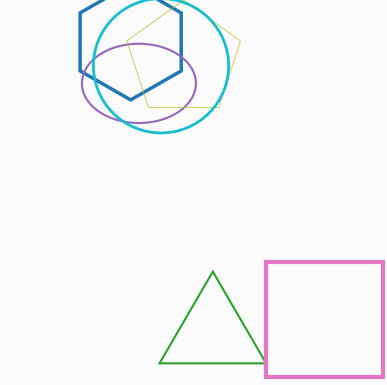[{"shape": "hexagon", "thickness": 2.5, "radius": 0.75, "center": [0.337, 0.891]}, {"shape": "triangle", "thickness": 1.5, "radius": 0.79, "center": [0.549, 0.136]}, {"shape": "oval", "thickness": 1.5, "radius": 0.74, "center": [0.358, 0.783]}, {"shape": "square", "thickness": 3, "radius": 0.75, "center": [0.837, 0.17]}, {"shape": "pentagon", "thickness": 0.5, "radius": 0.77, "center": [0.474, 0.846]}, {"shape": "circle", "thickness": 2, "radius": 0.87, "center": [0.416, 0.829]}]